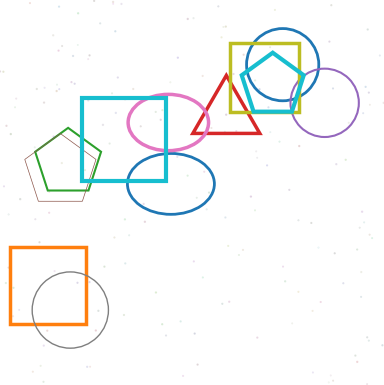[{"shape": "circle", "thickness": 2, "radius": 0.47, "center": [0.734, 0.832]}, {"shape": "oval", "thickness": 2, "radius": 0.56, "center": [0.444, 0.522]}, {"shape": "square", "thickness": 2.5, "radius": 0.5, "center": [0.124, 0.259]}, {"shape": "pentagon", "thickness": 1.5, "radius": 0.45, "center": [0.177, 0.578]}, {"shape": "triangle", "thickness": 2.5, "radius": 0.5, "center": [0.588, 0.704]}, {"shape": "circle", "thickness": 1.5, "radius": 0.44, "center": [0.843, 0.733]}, {"shape": "pentagon", "thickness": 0.5, "radius": 0.49, "center": [0.157, 0.556]}, {"shape": "oval", "thickness": 2.5, "radius": 0.52, "center": [0.437, 0.682]}, {"shape": "circle", "thickness": 1, "radius": 0.5, "center": [0.183, 0.195]}, {"shape": "square", "thickness": 2.5, "radius": 0.45, "center": [0.687, 0.798]}, {"shape": "pentagon", "thickness": 3, "radius": 0.42, "center": [0.708, 0.778]}, {"shape": "square", "thickness": 3, "radius": 0.54, "center": [0.322, 0.637]}]